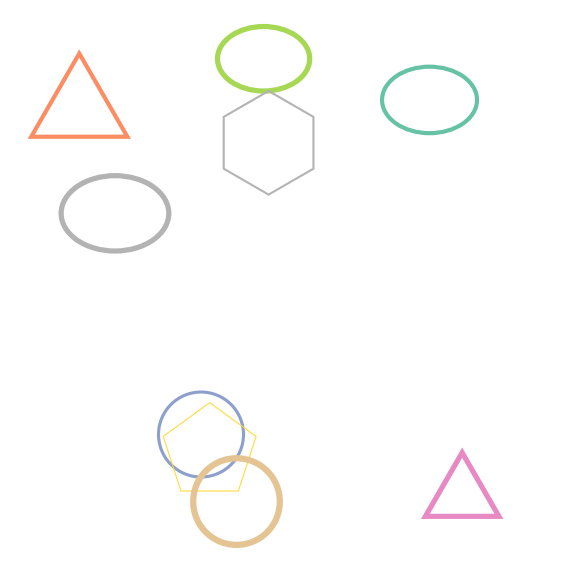[{"shape": "oval", "thickness": 2, "radius": 0.41, "center": [0.744, 0.826]}, {"shape": "triangle", "thickness": 2, "radius": 0.48, "center": [0.137, 0.81]}, {"shape": "circle", "thickness": 1.5, "radius": 0.37, "center": [0.348, 0.247]}, {"shape": "triangle", "thickness": 2.5, "radius": 0.37, "center": [0.8, 0.142]}, {"shape": "oval", "thickness": 2.5, "radius": 0.4, "center": [0.456, 0.897]}, {"shape": "pentagon", "thickness": 0.5, "radius": 0.42, "center": [0.363, 0.217]}, {"shape": "circle", "thickness": 3, "radius": 0.38, "center": [0.41, 0.131]}, {"shape": "oval", "thickness": 2.5, "radius": 0.47, "center": [0.199, 0.63]}, {"shape": "hexagon", "thickness": 1, "radius": 0.45, "center": [0.465, 0.752]}]